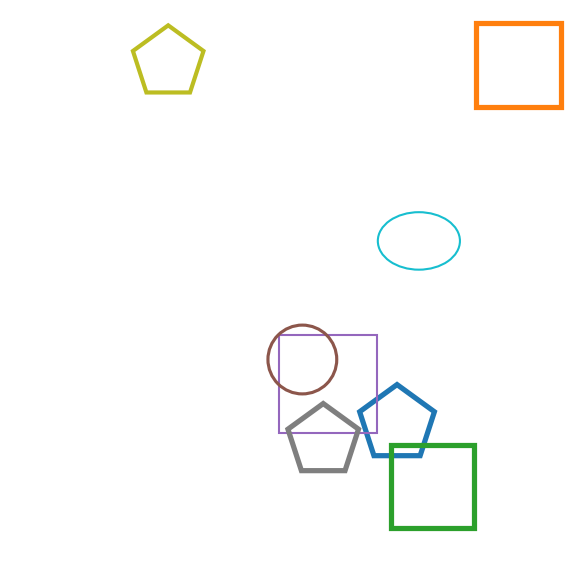[{"shape": "pentagon", "thickness": 2.5, "radius": 0.34, "center": [0.688, 0.265]}, {"shape": "square", "thickness": 2.5, "radius": 0.36, "center": [0.898, 0.887]}, {"shape": "square", "thickness": 2.5, "radius": 0.36, "center": [0.749, 0.157]}, {"shape": "square", "thickness": 1, "radius": 0.42, "center": [0.569, 0.334]}, {"shape": "circle", "thickness": 1.5, "radius": 0.3, "center": [0.524, 0.377]}, {"shape": "pentagon", "thickness": 2.5, "radius": 0.32, "center": [0.56, 0.236]}, {"shape": "pentagon", "thickness": 2, "radius": 0.32, "center": [0.291, 0.891]}, {"shape": "oval", "thickness": 1, "radius": 0.36, "center": [0.725, 0.582]}]